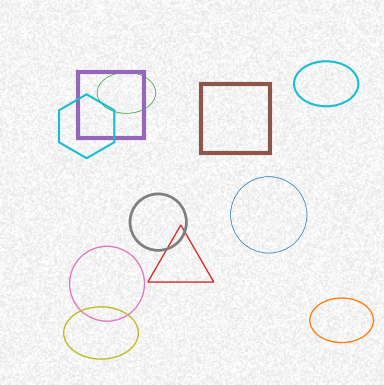[{"shape": "circle", "thickness": 0.5, "radius": 0.5, "center": [0.698, 0.442]}, {"shape": "oval", "thickness": 1, "radius": 0.41, "center": [0.887, 0.168]}, {"shape": "oval", "thickness": 0.5, "radius": 0.38, "center": [0.328, 0.759]}, {"shape": "triangle", "thickness": 1, "radius": 0.49, "center": [0.47, 0.317]}, {"shape": "square", "thickness": 3, "radius": 0.43, "center": [0.289, 0.727]}, {"shape": "square", "thickness": 3, "radius": 0.45, "center": [0.612, 0.692]}, {"shape": "circle", "thickness": 1, "radius": 0.49, "center": [0.278, 0.263]}, {"shape": "circle", "thickness": 2, "radius": 0.37, "center": [0.411, 0.423]}, {"shape": "oval", "thickness": 1, "radius": 0.48, "center": [0.262, 0.135]}, {"shape": "hexagon", "thickness": 1.5, "radius": 0.41, "center": [0.225, 0.672]}, {"shape": "oval", "thickness": 1.5, "radius": 0.42, "center": [0.847, 0.782]}]